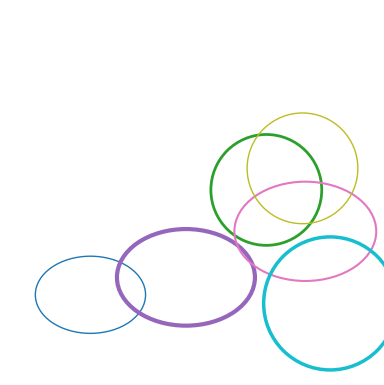[{"shape": "oval", "thickness": 1, "radius": 0.72, "center": [0.235, 0.234]}, {"shape": "circle", "thickness": 2, "radius": 0.72, "center": [0.692, 0.507]}, {"shape": "oval", "thickness": 3, "radius": 0.9, "center": [0.483, 0.28]}, {"shape": "oval", "thickness": 1.5, "radius": 0.92, "center": [0.793, 0.399]}, {"shape": "circle", "thickness": 1, "radius": 0.72, "center": [0.786, 0.563]}, {"shape": "circle", "thickness": 2.5, "radius": 0.86, "center": [0.858, 0.212]}]